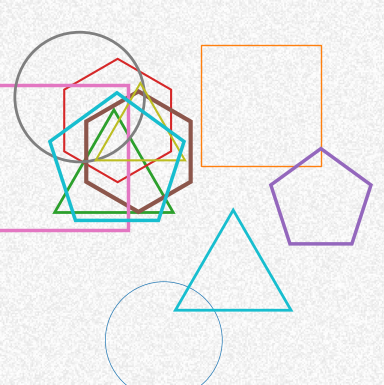[{"shape": "circle", "thickness": 0.5, "radius": 0.76, "center": [0.426, 0.116]}, {"shape": "square", "thickness": 1, "radius": 0.78, "center": [0.678, 0.726]}, {"shape": "triangle", "thickness": 2, "radius": 0.89, "center": [0.296, 0.537]}, {"shape": "hexagon", "thickness": 1.5, "radius": 0.8, "center": [0.306, 0.687]}, {"shape": "pentagon", "thickness": 2.5, "radius": 0.68, "center": [0.834, 0.477]}, {"shape": "hexagon", "thickness": 3, "radius": 0.78, "center": [0.36, 0.606]}, {"shape": "square", "thickness": 2.5, "radius": 0.94, "center": [0.142, 0.592]}, {"shape": "circle", "thickness": 2, "radius": 0.84, "center": [0.207, 0.748]}, {"shape": "triangle", "thickness": 1.5, "radius": 0.67, "center": [0.365, 0.65]}, {"shape": "pentagon", "thickness": 2.5, "radius": 0.92, "center": [0.304, 0.576]}, {"shape": "triangle", "thickness": 2, "radius": 0.87, "center": [0.606, 0.281]}]